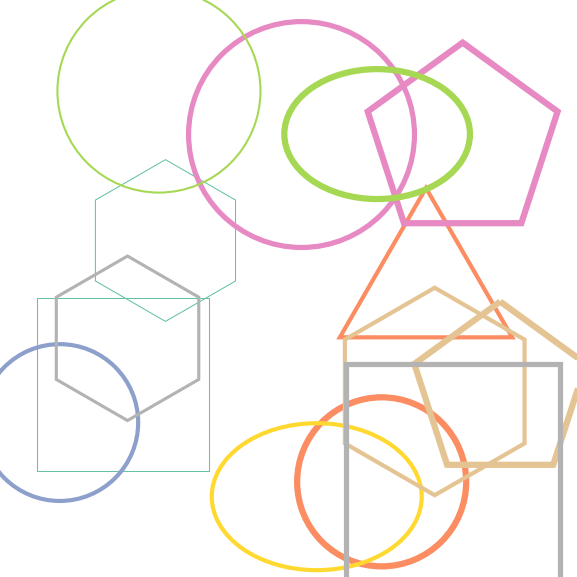[{"shape": "square", "thickness": 0.5, "radius": 0.75, "center": [0.213, 0.334]}, {"shape": "hexagon", "thickness": 0.5, "radius": 0.7, "center": [0.287, 0.583]}, {"shape": "triangle", "thickness": 2, "radius": 0.86, "center": [0.738, 0.501]}, {"shape": "circle", "thickness": 3, "radius": 0.73, "center": [0.661, 0.165]}, {"shape": "circle", "thickness": 2, "radius": 0.68, "center": [0.103, 0.267]}, {"shape": "circle", "thickness": 2.5, "radius": 0.98, "center": [0.522, 0.766]}, {"shape": "pentagon", "thickness": 3, "radius": 0.86, "center": [0.801, 0.753]}, {"shape": "oval", "thickness": 3, "radius": 0.8, "center": [0.653, 0.767]}, {"shape": "circle", "thickness": 1, "radius": 0.88, "center": [0.275, 0.841]}, {"shape": "oval", "thickness": 2, "radius": 0.91, "center": [0.548, 0.139]}, {"shape": "hexagon", "thickness": 2, "radius": 0.9, "center": [0.753, 0.321]}, {"shape": "pentagon", "thickness": 3, "radius": 0.78, "center": [0.866, 0.321]}, {"shape": "hexagon", "thickness": 1.5, "radius": 0.71, "center": [0.221, 0.413]}, {"shape": "square", "thickness": 2.5, "radius": 0.93, "center": [0.784, 0.183]}]